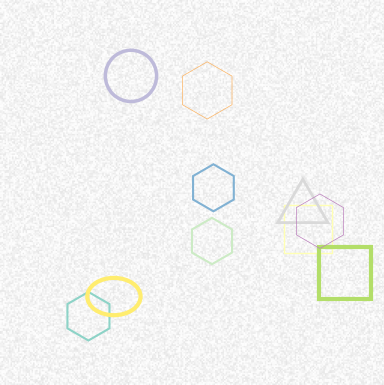[{"shape": "hexagon", "thickness": 1.5, "radius": 0.32, "center": [0.23, 0.179]}, {"shape": "square", "thickness": 1, "radius": 0.31, "center": [0.799, 0.405]}, {"shape": "circle", "thickness": 2.5, "radius": 0.33, "center": [0.34, 0.803]}, {"shape": "hexagon", "thickness": 1.5, "radius": 0.31, "center": [0.554, 0.512]}, {"shape": "hexagon", "thickness": 0.5, "radius": 0.37, "center": [0.538, 0.765]}, {"shape": "square", "thickness": 3, "radius": 0.34, "center": [0.896, 0.291]}, {"shape": "triangle", "thickness": 2, "radius": 0.38, "center": [0.787, 0.459]}, {"shape": "hexagon", "thickness": 0.5, "radius": 0.35, "center": [0.831, 0.425]}, {"shape": "hexagon", "thickness": 1.5, "radius": 0.3, "center": [0.551, 0.374]}, {"shape": "oval", "thickness": 3, "radius": 0.35, "center": [0.296, 0.23]}]